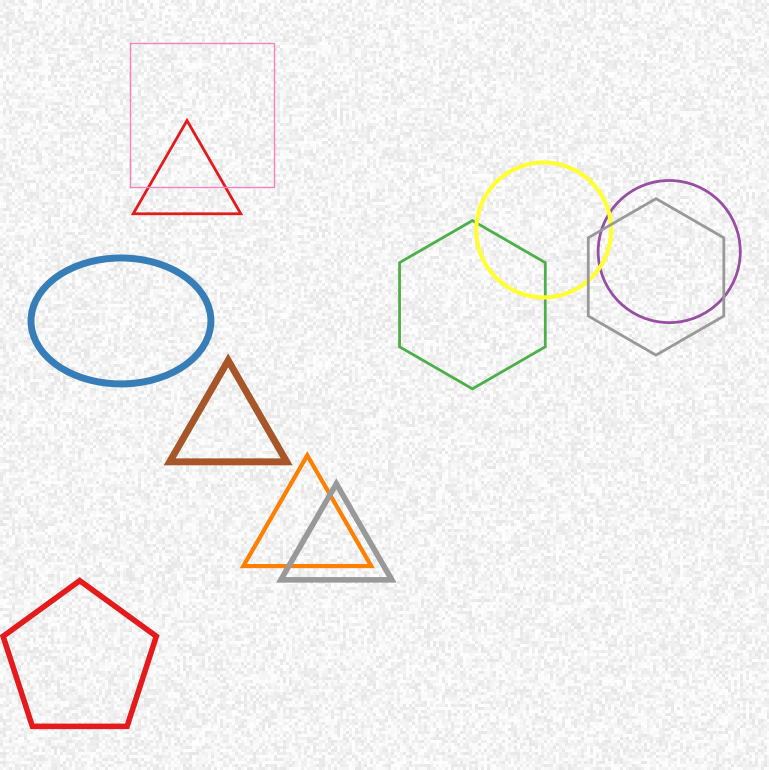[{"shape": "pentagon", "thickness": 2, "radius": 0.52, "center": [0.104, 0.141]}, {"shape": "triangle", "thickness": 1, "radius": 0.4, "center": [0.243, 0.763]}, {"shape": "oval", "thickness": 2.5, "radius": 0.58, "center": [0.157, 0.583]}, {"shape": "hexagon", "thickness": 1, "radius": 0.55, "center": [0.614, 0.604]}, {"shape": "circle", "thickness": 1, "radius": 0.46, "center": [0.869, 0.673]}, {"shape": "triangle", "thickness": 1.5, "radius": 0.48, "center": [0.399, 0.313]}, {"shape": "circle", "thickness": 1.5, "radius": 0.44, "center": [0.706, 0.701]}, {"shape": "triangle", "thickness": 2.5, "radius": 0.44, "center": [0.296, 0.444]}, {"shape": "square", "thickness": 0.5, "radius": 0.47, "center": [0.263, 0.851]}, {"shape": "hexagon", "thickness": 1, "radius": 0.51, "center": [0.852, 0.64]}, {"shape": "triangle", "thickness": 2, "radius": 0.42, "center": [0.437, 0.289]}]